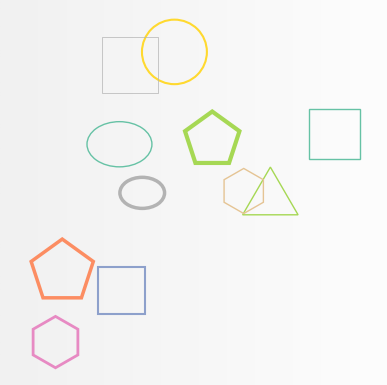[{"shape": "oval", "thickness": 1, "radius": 0.42, "center": [0.308, 0.625]}, {"shape": "square", "thickness": 1, "radius": 0.32, "center": [0.863, 0.651]}, {"shape": "pentagon", "thickness": 2.5, "radius": 0.42, "center": [0.161, 0.295]}, {"shape": "square", "thickness": 1.5, "radius": 0.3, "center": [0.314, 0.245]}, {"shape": "hexagon", "thickness": 2, "radius": 0.33, "center": [0.143, 0.111]}, {"shape": "pentagon", "thickness": 3, "radius": 0.37, "center": [0.548, 0.636]}, {"shape": "triangle", "thickness": 1, "radius": 0.41, "center": [0.698, 0.483]}, {"shape": "circle", "thickness": 1.5, "radius": 0.42, "center": [0.45, 0.865]}, {"shape": "hexagon", "thickness": 1, "radius": 0.29, "center": [0.629, 0.504]}, {"shape": "oval", "thickness": 2.5, "radius": 0.29, "center": [0.367, 0.499]}, {"shape": "square", "thickness": 0.5, "radius": 0.36, "center": [0.335, 0.832]}]